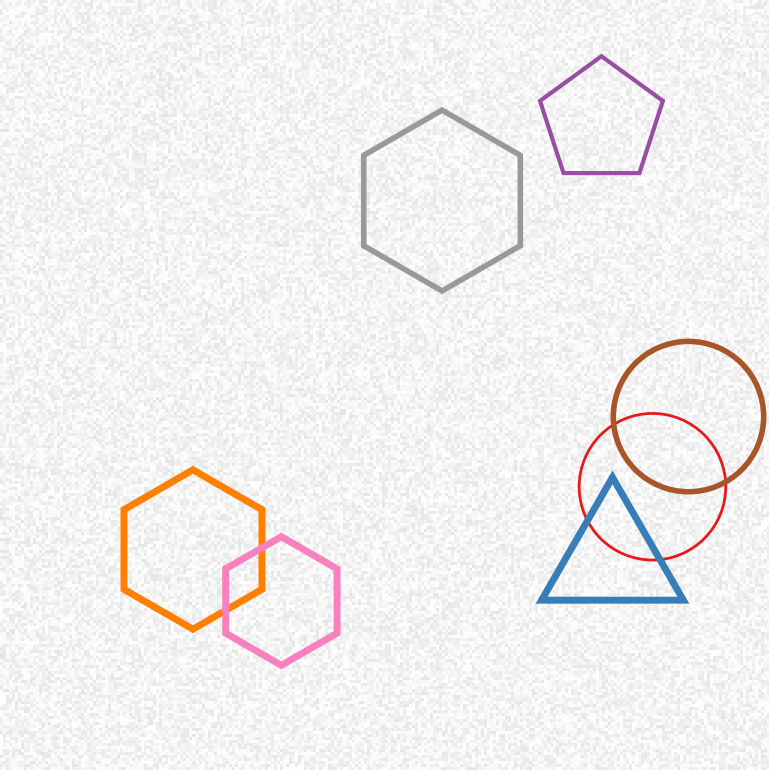[{"shape": "circle", "thickness": 1, "radius": 0.48, "center": [0.847, 0.368]}, {"shape": "triangle", "thickness": 2.5, "radius": 0.53, "center": [0.795, 0.274]}, {"shape": "pentagon", "thickness": 1.5, "radius": 0.42, "center": [0.781, 0.843]}, {"shape": "hexagon", "thickness": 2.5, "radius": 0.52, "center": [0.251, 0.286]}, {"shape": "circle", "thickness": 2, "radius": 0.49, "center": [0.894, 0.459]}, {"shape": "hexagon", "thickness": 2.5, "radius": 0.42, "center": [0.365, 0.219]}, {"shape": "hexagon", "thickness": 2, "radius": 0.59, "center": [0.574, 0.74]}]